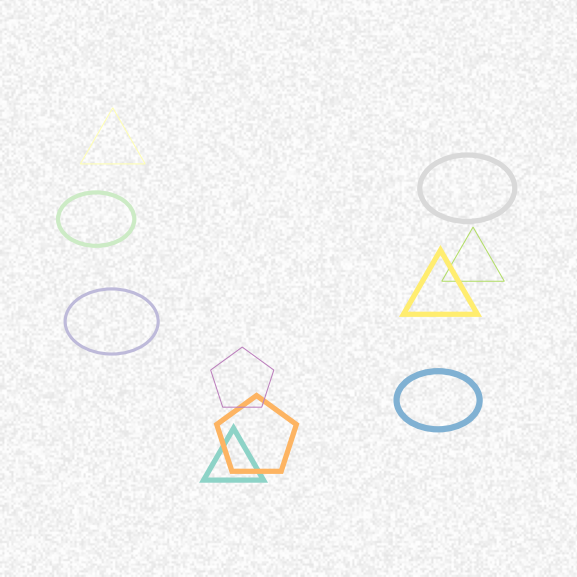[{"shape": "triangle", "thickness": 2.5, "radius": 0.3, "center": [0.404, 0.198]}, {"shape": "triangle", "thickness": 0.5, "radius": 0.32, "center": [0.195, 0.748]}, {"shape": "oval", "thickness": 1.5, "radius": 0.4, "center": [0.193, 0.442]}, {"shape": "oval", "thickness": 3, "radius": 0.36, "center": [0.759, 0.306]}, {"shape": "pentagon", "thickness": 2.5, "radius": 0.36, "center": [0.444, 0.242]}, {"shape": "triangle", "thickness": 0.5, "radius": 0.31, "center": [0.819, 0.543]}, {"shape": "oval", "thickness": 2.5, "radius": 0.41, "center": [0.809, 0.673]}, {"shape": "pentagon", "thickness": 0.5, "radius": 0.29, "center": [0.419, 0.341]}, {"shape": "oval", "thickness": 2, "radius": 0.33, "center": [0.167, 0.62]}, {"shape": "triangle", "thickness": 2.5, "radius": 0.37, "center": [0.763, 0.492]}]